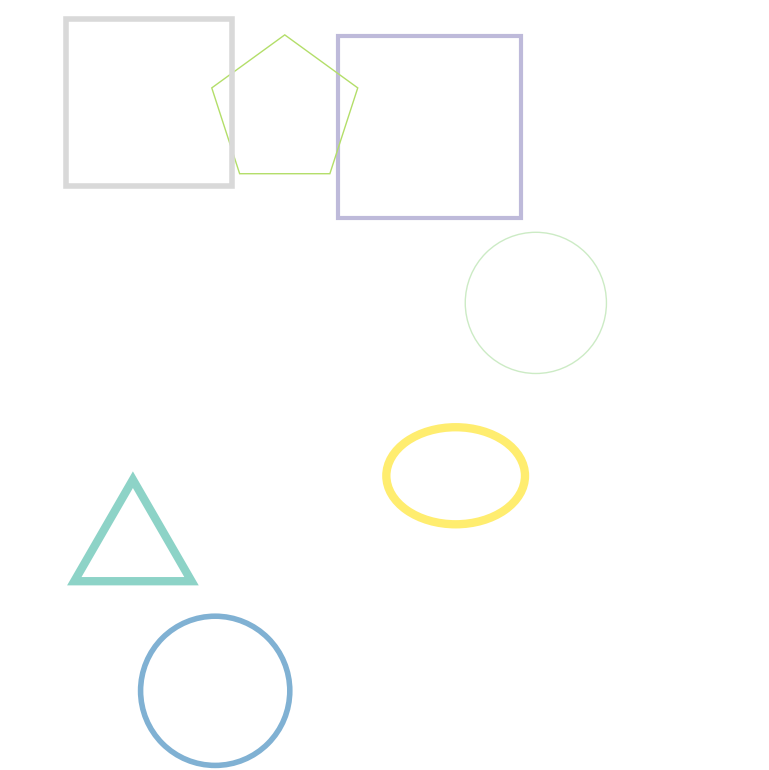[{"shape": "triangle", "thickness": 3, "radius": 0.44, "center": [0.173, 0.289]}, {"shape": "square", "thickness": 1.5, "radius": 0.59, "center": [0.558, 0.835]}, {"shape": "circle", "thickness": 2, "radius": 0.48, "center": [0.279, 0.103]}, {"shape": "pentagon", "thickness": 0.5, "radius": 0.5, "center": [0.37, 0.855]}, {"shape": "square", "thickness": 2, "radius": 0.54, "center": [0.194, 0.867]}, {"shape": "circle", "thickness": 0.5, "radius": 0.46, "center": [0.696, 0.607]}, {"shape": "oval", "thickness": 3, "radius": 0.45, "center": [0.592, 0.382]}]